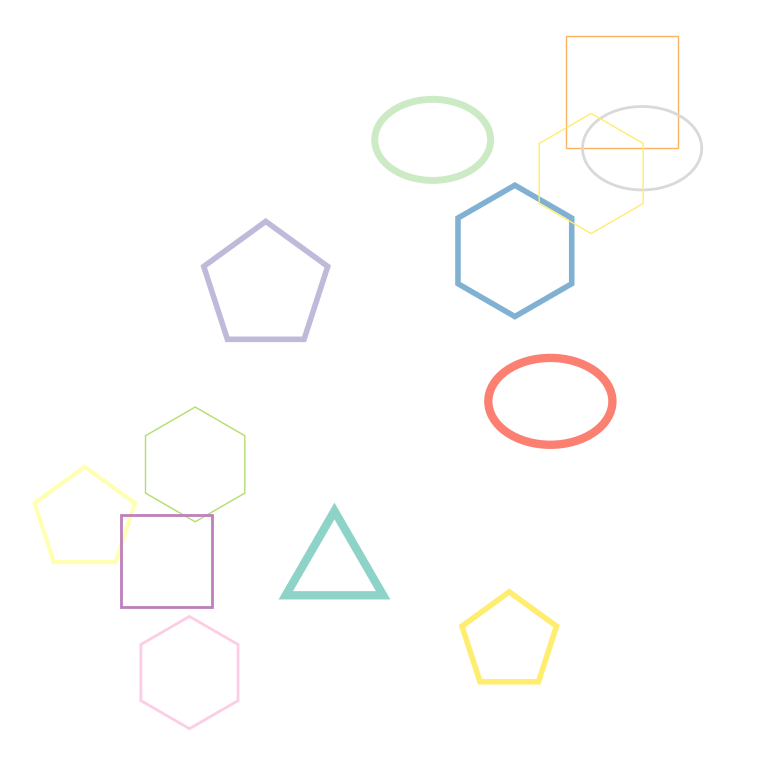[{"shape": "triangle", "thickness": 3, "radius": 0.36, "center": [0.434, 0.263]}, {"shape": "pentagon", "thickness": 1.5, "radius": 0.34, "center": [0.11, 0.325]}, {"shape": "pentagon", "thickness": 2, "radius": 0.42, "center": [0.345, 0.628]}, {"shape": "oval", "thickness": 3, "radius": 0.4, "center": [0.715, 0.479]}, {"shape": "hexagon", "thickness": 2, "radius": 0.43, "center": [0.669, 0.674]}, {"shape": "square", "thickness": 0.5, "radius": 0.36, "center": [0.808, 0.88]}, {"shape": "hexagon", "thickness": 0.5, "radius": 0.37, "center": [0.253, 0.397]}, {"shape": "hexagon", "thickness": 1, "radius": 0.36, "center": [0.246, 0.127]}, {"shape": "oval", "thickness": 1, "radius": 0.39, "center": [0.834, 0.808]}, {"shape": "square", "thickness": 1, "radius": 0.3, "center": [0.216, 0.271]}, {"shape": "oval", "thickness": 2.5, "radius": 0.38, "center": [0.562, 0.818]}, {"shape": "pentagon", "thickness": 2, "radius": 0.32, "center": [0.661, 0.167]}, {"shape": "hexagon", "thickness": 0.5, "radius": 0.39, "center": [0.768, 0.775]}]